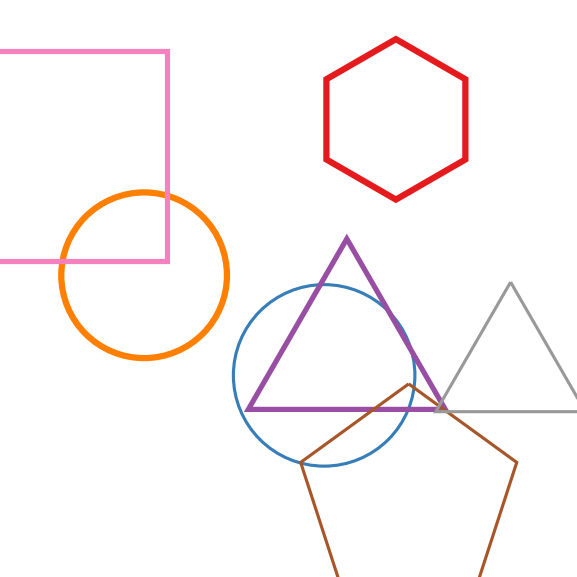[{"shape": "hexagon", "thickness": 3, "radius": 0.69, "center": [0.686, 0.792]}, {"shape": "circle", "thickness": 1.5, "radius": 0.79, "center": [0.561, 0.349]}, {"shape": "triangle", "thickness": 2.5, "radius": 0.98, "center": [0.601, 0.389]}, {"shape": "circle", "thickness": 3, "radius": 0.72, "center": [0.25, 0.523]}, {"shape": "pentagon", "thickness": 1.5, "radius": 0.98, "center": [0.708, 0.138]}, {"shape": "square", "thickness": 2.5, "radius": 0.91, "center": [0.107, 0.729]}, {"shape": "triangle", "thickness": 1.5, "radius": 0.75, "center": [0.884, 0.361]}]